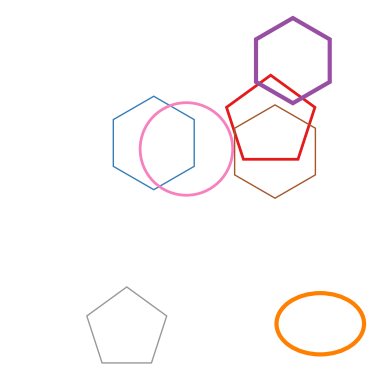[{"shape": "pentagon", "thickness": 2, "radius": 0.6, "center": [0.703, 0.684]}, {"shape": "hexagon", "thickness": 1, "radius": 0.61, "center": [0.399, 0.629]}, {"shape": "hexagon", "thickness": 3, "radius": 0.55, "center": [0.761, 0.843]}, {"shape": "oval", "thickness": 3, "radius": 0.57, "center": [0.832, 0.159]}, {"shape": "hexagon", "thickness": 1, "radius": 0.61, "center": [0.714, 0.606]}, {"shape": "circle", "thickness": 2, "radius": 0.6, "center": [0.484, 0.613]}, {"shape": "pentagon", "thickness": 1, "radius": 0.55, "center": [0.329, 0.146]}]